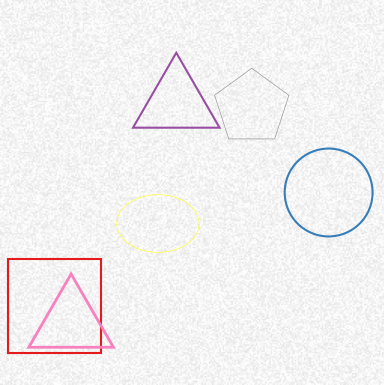[{"shape": "square", "thickness": 1.5, "radius": 0.61, "center": [0.142, 0.205]}, {"shape": "circle", "thickness": 1.5, "radius": 0.57, "center": [0.854, 0.5]}, {"shape": "triangle", "thickness": 1.5, "radius": 0.65, "center": [0.458, 0.733]}, {"shape": "oval", "thickness": 0.5, "radius": 0.54, "center": [0.41, 0.419]}, {"shape": "triangle", "thickness": 2, "radius": 0.63, "center": [0.185, 0.161]}, {"shape": "pentagon", "thickness": 0.5, "radius": 0.51, "center": [0.654, 0.721]}]